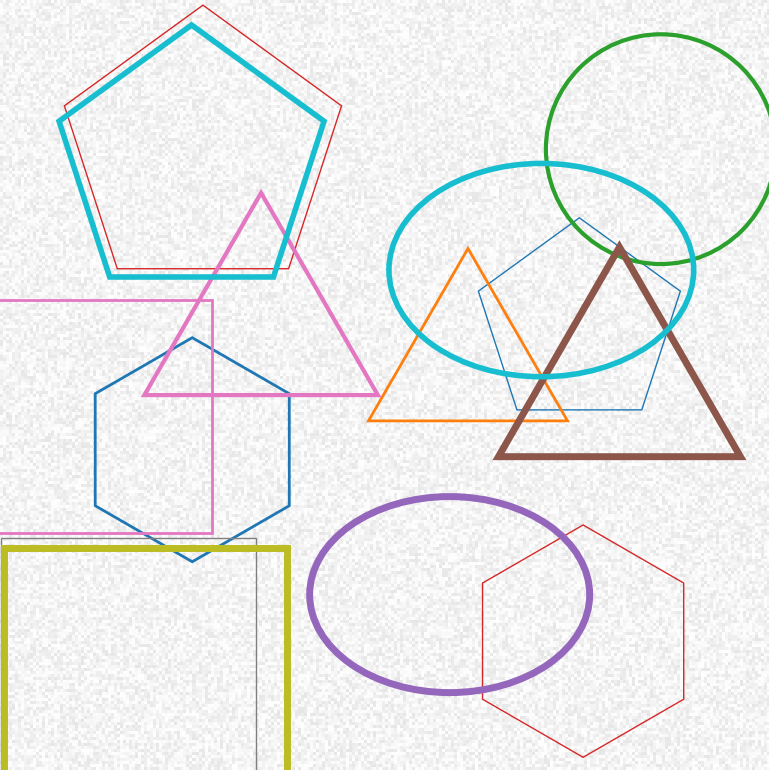[{"shape": "hexagon", "thickness": 1, "radius": 0.73, "center": [0.25, 0.416]}, {"shape": "pentagon", "thickness": 0.5, "radius": 0.69, "center": [0.752, 0.579]}, {"shape": "triangle", "thickness": 1, "radius": 0.75, "center": [0.608, 0.528]}, {"shape": "circle", "thickness": 1.5, "radius": 0.75, "center": [0.858, 0.806]}, {"shape": "pentagon", "thickness": 0.5, "radius": 0.95, "center": [0.264, 0.804]}, {"shape": "hexagon", "thickness": 0.5, "radius": 0.75, "center": [0.757, 0.167]}, {"shape": "oval", "thickness": 2.5, "radius": 0.91, "center": [0.584, 0.228]}, {"shape": "triangle", "thickness": 2.5, "radius": 0.91, "center": [0.804, 0.498]}, {"shape": "square", "thickness": 1, "radius": 0.76, "center": [0.124, 0.459]}, {"shape": "triangle", "thickness": 1.5, "radius": 0.88, "center": [0.339, 0.574]}, {"shape": "square", "thickness": 0.5, "radius": 0.83, "center": [0.167, 0.136]}, {"shape": "square", "thickness": 2.5, "radius": 0.92, "center": [0.189, 0.104]}, {"shape": "oval", "thickness": 2, "radius": 0.99, "center": [0.703, 0.649]}, {"shape": "pentagon", "thickness": 2, "radius": 0.9, "center": [0.249, 0.787]}]